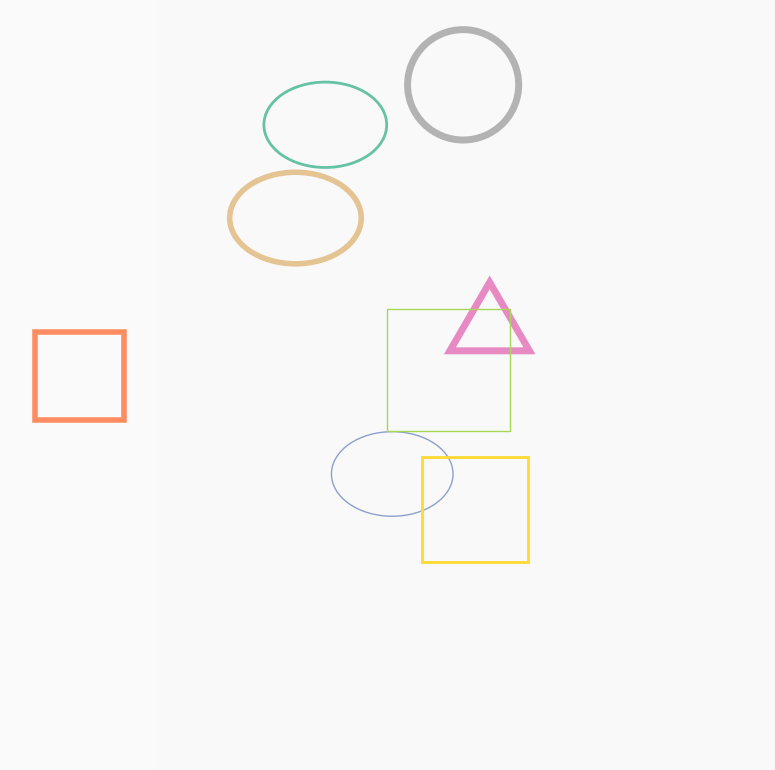[{"shape": "oval", "thickness": 1, "radius": 0.4, "center": [0.42, 0.838]}, {"shape": "square", "thickness": 2, "radius": 0.29, "center": [0.103, 0.512]}, {"shape": "oval", "thickness": 0.5, "radius": 0.39, "center": [0.506, 0.384]}, {"shape": "triangle", "thickness": 2.5, "radius": 0.3, "center": [0.632, 0.574]}, {"shape": "square", "thickness": 0.5, "radius": 0.4, "center": [0.579, 0.52]}, {"shape": "square", "thickness": 1, "radius": 0.34, "center": [0.613, 0.338]}, {"shape": "oval", "thickness": 2, "radius": 0.42, "center": [0.381, 0.717]}, {"shape": "circle", "thickness": 2.5, "radius": 0.36, "center": [0.598, 0.89]}]